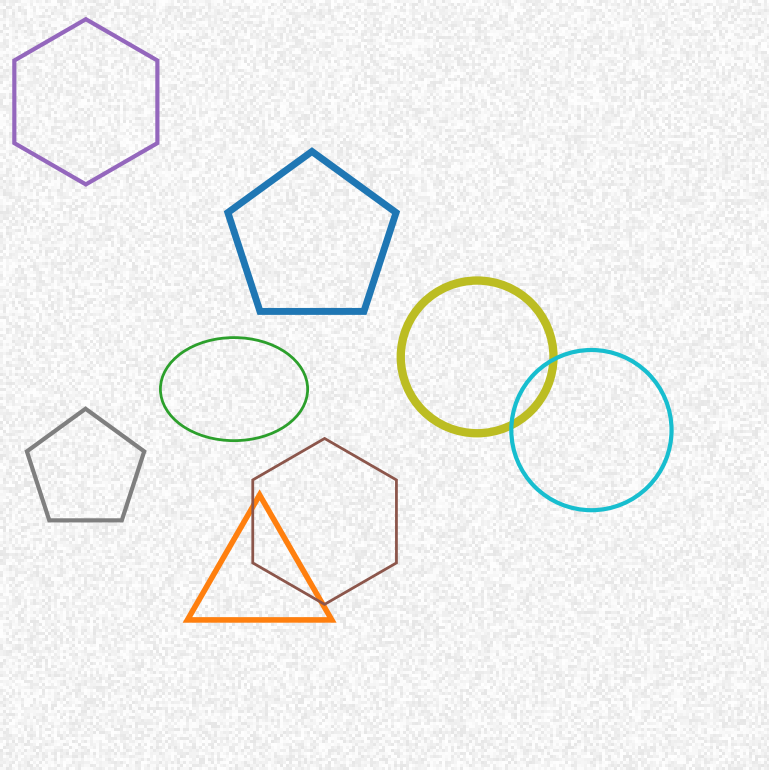[{"shape": "pentagon", "thickness": 2.5, "radius": 0.57, "center": [0.405, 0.688]}, {"shape": "triangle", "thickness": 2, "radius": 0.54, "center": [0.337, 0.249]}, {"shape": "oval", "thickness": 1, "radius": 0.48, "center": [0.304, 0.495]}, {"shape": "hexagon", "thickness": 1.5, "radius": 0.54, "center": [0.112, 0.868]}, {"shape": "hexagon", "thickness": 1, "radius": 0.54, "center": [0.422, 0.323]}, {"shape": "pentagon", "thickness": 1.5, "radius": 0.4, "center": [0.111, 0.389]}, {"shape": "circle", "thickness": 3, "radius": 0.5, "center": [0.62, 0.536]}, {"shape": "circle", "thickness": 1.5, "radius": 0.52, "center": [0.768, 0.441]}]